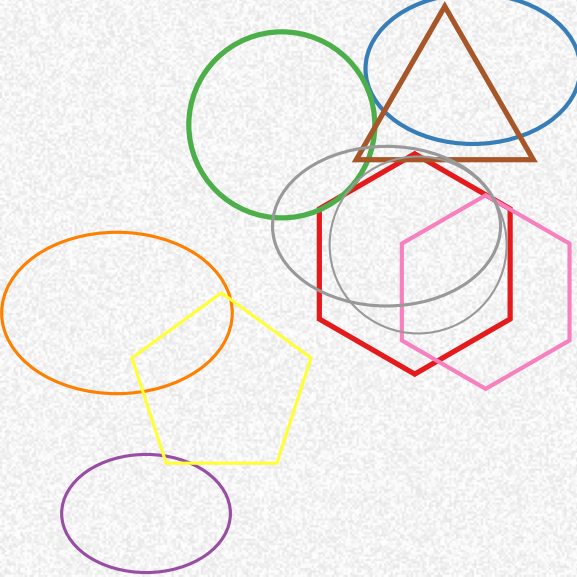[{"shape": "hexagon", "thickness": 2.5, "radius": 0.95, "center": [0.718, 0.542]}, {"shape": "oval", "thickness": 2, "radius": 0.93, "center": [0.819, 0.88]}, {"shape": "circle", "thickness": 2.5, "radius": 0.81, "center": [0.488, 0.783]}, {"shape": "oval", "thickness": 1.5, "radius": 0.73, "center": [0.253, 0.11]}, {"shape": "oval", "thickness": 1.5, "radius": 1.0, "center": [0.203, 0.457]}, {"shape": "pentagon", "thickness": 1.5, "radius": 0.82, "center": [0.384, 0.329]}, {"shape": "triangle", "thickness": 2.5, "radius": 0.88, "center": [0.77, 0.811]}, {"shape": "hexagon", "thickness": 2, "radius": 0.84, "center": [0.841, 0.493]}, {"shape": "circle", "thickness": 1, "radius": 0.77, "center": [0.724, 0.575]}, {"shape": "oval", "thickness": 1.5, "radius": 0.99, "center": [0.669, 0.607]}]